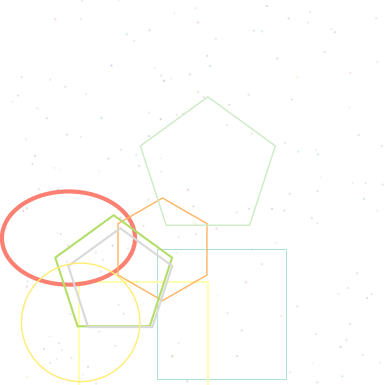[{"shape": "square", "thickness": 0.5, "radius": 0.84, "center": [0.575, 0.185]}, {"shape": "square", "thickness": 1.5, "radius": 0.84, "center": [0.372, 0.1]}, {"shape": "oval", "thickness": 3, "radius": 0.86, "center": [0.178, 0.382]}, {"shape": "hexagon", "thickness": 1, "radius": 0.67, "center": [0.422, 0.352]}, {"shape": "pentagon", "thickness": 1.5, "radius": 0.8, "center": [0.295, 0.282]}, {"shape": "pentagon", "thickness": 1.5, "radius": 0.71, "center": [0.312, 0.265]}, {"shape": "pentagon", "thickness": 1, "radius": 0.92, "center": [0.54, 0.564]}, {"shape": "circle", "thickness": 1, "radius": 0.77, "center": [0.209, 0.163]}]